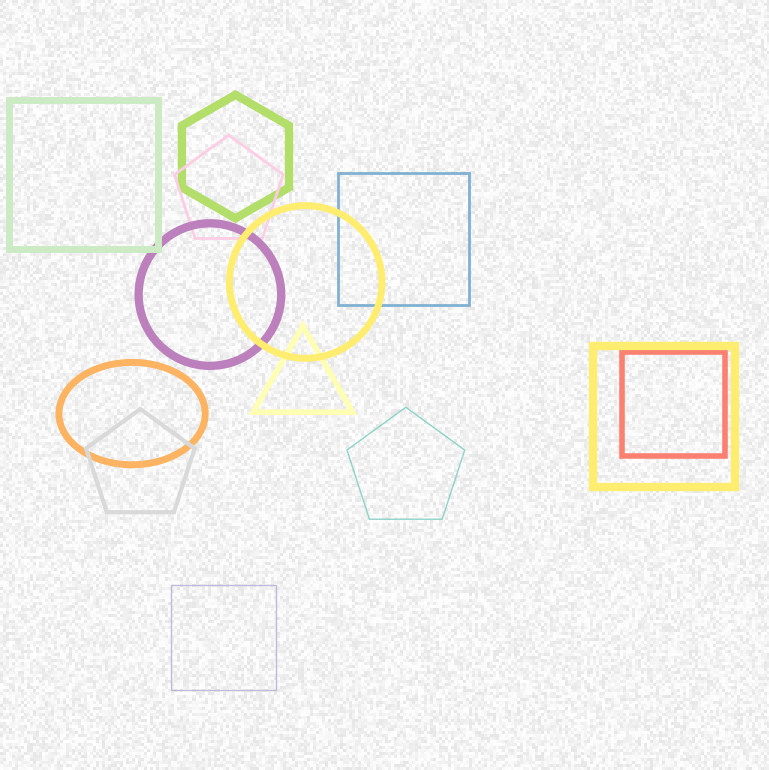[{"shape": "pentagon", "thickness": 0.5, "radius": 0.4, "center": [0.527, 0.391]}, {"shape": "triangle", "thickness": 2, "radius": 0.37, "center": [0.393, 0.502]}, {"shape": "square", "thickness": 0.5, "radius": 0.34, "center": [0.29, 0.172]}, {"shape": "square", "thickness": 2, "radius": 0.34, "center": [0.874, 0.475]}, {"shape": "square", "thickness": 1, "radius": 0.43, "center": [0.524, 0.689]}, {"shape": "oval", "thickness": 2.5, "radius": 0.47, "center": [0.172, 0.463]}, {"shape": "hexagon", "thickness": 3, "radius": 0.4, "center": [0.306, 0.797]}, {"shape": "pentagon", "thickness": 1, "radius": 0.37, "center": [0.297, 0.75]}, {"shape": "pentagon", "thickness": 1.5, "radius": 0.37, "center": [0.182, 0.395]}, {"shape": "circle", "thickness": 3, "radius": 0.46, "center": [0.273, 0.617]}, {"shape": "square", "thickness": 2.5, "radius": 0.48, "center": [0.109, 0.773]}, {"shape": "square", "thickness": 3, "radius": 0.46, "center": [0.862, 0.459]}, {"shape": "circle", "thickness": 2.5, "radius": 0.5, "center": [0.397, 0.634]}]